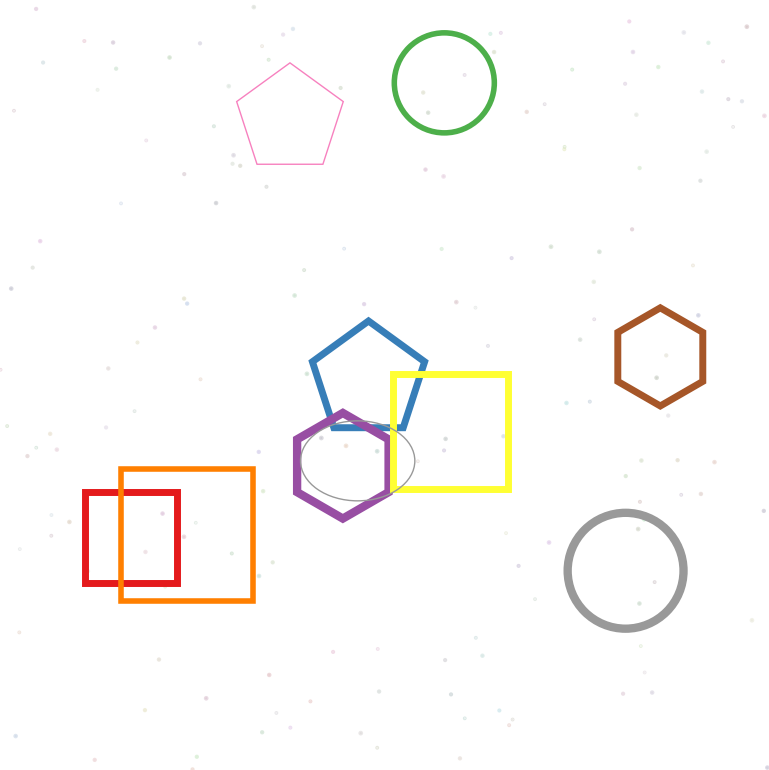[{"shape": "square", "thickness": 2.5, "radius": 0.3, "center": [0.17, 0.302]}, {"shape": "pentagon", "thickness": 2.5, "radius": 0.38, "center": [0.479, 0.507]}, {"shape": "circle", "thickness": 2, "radius": 0.32, "center": [0.577, 0.892]}, {"shape": "hexagon", "thickness": 3, "radius": 0.34, "center": [0.445, 0.395]}, {"shape": "square", "thickness": 2, "radius": 0.43, "center": [0.243, 0.305]}, {"shape": "square", "thickness": 2.5, "radius": 0.37, "center": [0.586, 0.44]}, {"shape": "hexagon", "thickness": 2.5, "radius": 0.32, "center": [0.858, 0.536]}, {"shape": "pentagon", "thickness": 0.5, "radius": 0.36, "center": [0.377, 0.846]}, {"shape": "circle", "thickness": 3, "radius": 0.38, "center": [0.812, 0.259]}, {"shape": "oval", "thickness": 0.5, "radius": 0.37, "center": [0.465, 0.402]}]